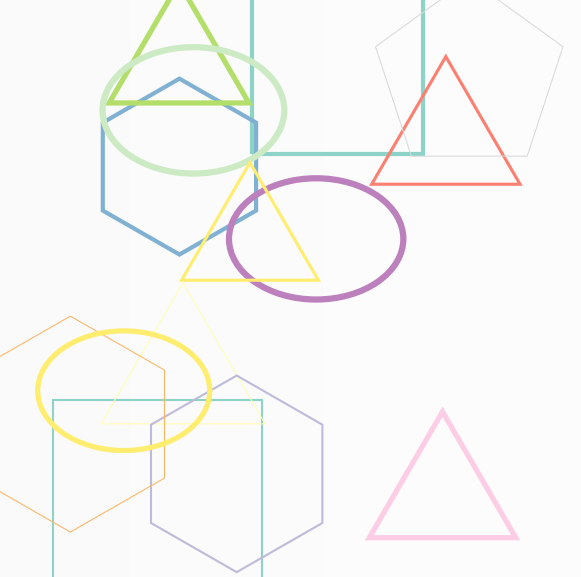[{"shape": "square", "thickness": 1, "radius": 0.9, "center": [0.271, 0.127]}, {"shape": "square", "thickness": 2, "radius": 0.73, "center": [0.58, 0.88]}, {"shape": "triangle", "thickness": 0.5, "radius": 0.81, "center": [0.315, 0.347]}, {"shape": "hexagon", "thickness": 1, "radius": 0.85, "center": [0.407, 0.179]}, {"shape": "triangle", "thickness": 1.5, "radius": 0.74, "center": [0.767, 0.754]}, {"shape": "hexagon", "thickness": 2, "radius": 0.76, "center": [0.309, 0.711]}, {"shape": "hexagon", "thickness": 0.5, "radius": 0.93, "center": [0.121, 0.265]}, {"shape": "triangle", "thickness": 2.5, "radius": 0.69, "center": [0.308, 0.89]}, {"shape": "triangle", "thickness": 2.5, "radius": 0.73, "center": [0.761, 0.141]}, {"shape": "pentagon", "thickness": 0.5, "radius": 0.85, "center": [0.807, 0.866]}, {"shape": "oval", "thickness": 3, "radius": 0.75, "center": [0.544, 0.585]}, {"shape": "oval", "thickness": 3, "radius": 0.78, "center": [0.333, 0.808]}, {"shape": "triangle", "thickness": 1.5, "radius": 0.68, "center": [0.43, 0.582]}, {"shape": "oval", "thickness": 2.5, "radius": 0.74, "center": [0.213, 0.323]}]